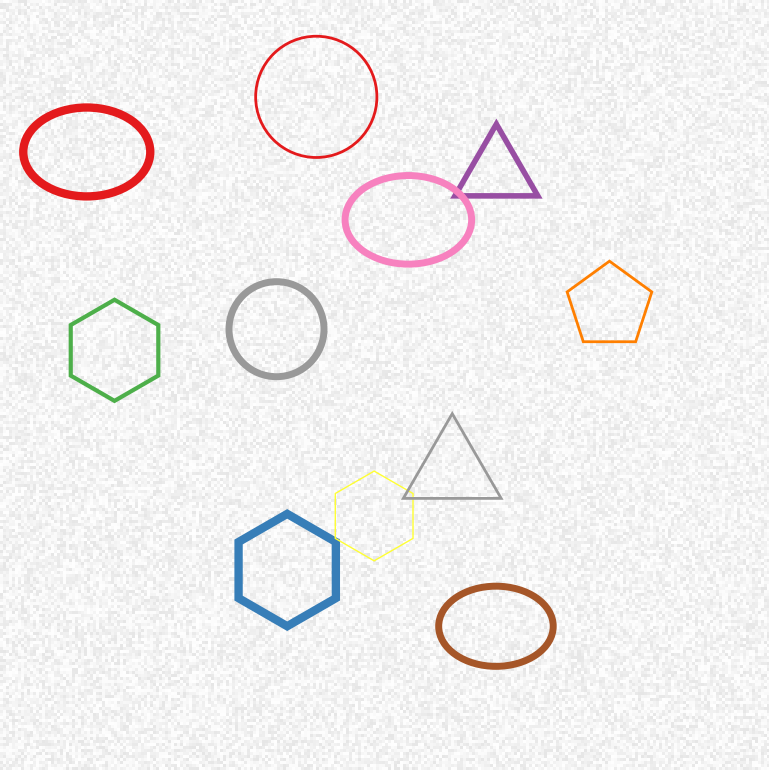[{"shape": "oval", "thickness": 3, "radius": 0.41, "center": [0.113, 0.803]}, {"shape": "circle", "thickness": 1, "radius": 0.39, "center": [0.411, 0.874]}, {"shape": "hexagon", "thickness": 3, "radius": 0.36, "center": [0.373, 0.26]}, {"shape": "hexagon", "thickness": 1.5, "radius": 0.33, "center": [0.149, 0.545]}, {"shape": "triangle", "thickness": 2, "radius": 0.31, "center": [0.645, 0.777]}, {"shape": "pentagon", "thickness": 1, "radius": 0.29, "center": [0.792, 0.603]}, {"shape": "hexagon", "thickness": 0.5, "radius": 0.29, "center": [0.486, 0.33]}, {"shape": "oval", "thickness": 2.5, "radius": 0.37, "center": [0.644, 0.187]}, {"shape": "oval", "thickness": 2.5, "radius": 0.41, "center": [0.53, 0.715]}, {"shape": "circle", "thickness": 2.5, "radius": 0.31, "center": [0.359, 0.572]}, {"shape": "triangle", "thickness": 1, "radius": 0.37, "center": [0.587, 0.389]}]